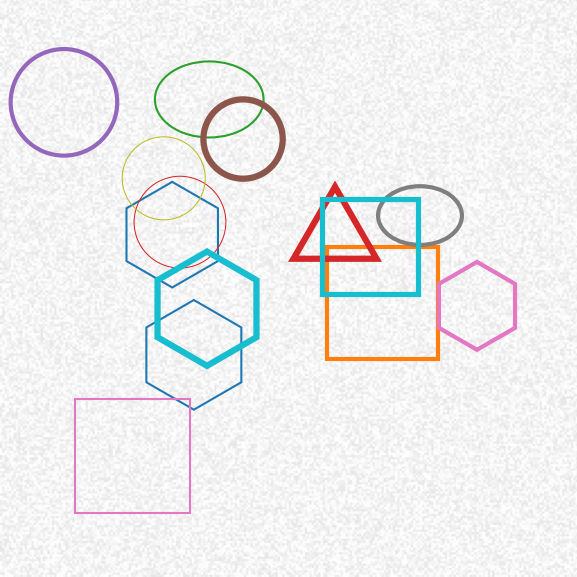[{"shape": "hexagon", "thickness": 1, "radius": 0.47, "center": [0.336, 0.385]}, {"shape": "hexagon", "thickness": 1, "radius": 0.46, "center": [0.298, 0.593]}, {"shape": "square", "thickness": 2, "radius": 0.48, "center": [0.663, 0.474]}, {"shape": "oval", "thickness": 1, "radius": 0.47, "center": [0.362, 0.827]}, {"shape": "circle", "thickness": 0.5, "radius": 0.4, "center": [0.312, 0.614]}, {"shape": "triangle", "thickness": 3, "radius": 0.42, "center": [0.58, 0.593]}, {"shape": "circle", "thickness": 2, "radius": 0.46, "center": [0.111, 0.822]}, {"shape": "circle", "thickness": 3, "radius": 0.34, "center": [0.421, 0.758]}, {"shape": "hexagon", "thickness": 2, "radius": 0.38, "center": [0.826, 0.469]}, {"shape": "square", "thickness": 1, "radius": 0.5, "center": [0.229, 0.209]}, {"shape": "oval", "thickness": 2, "radius": 0.36, "center": [0.727, 0.626]}, {"shape": "circle", "thickness": 0.5, "radius": 0.36, "center": [0.284, 0.69]}, {"shape": "square", "thickness": 2.5, "radius": 0.41, "center": [0.641, 0.572]}, {"shape": "hexagon", "thickness": 3, "radius": 0.49, "center": [0.358, 0.465]}]